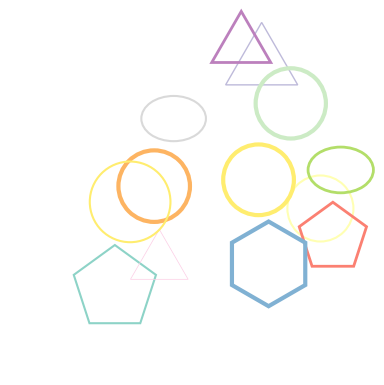[{"shape": "pentagon", "thickness": 1.5, "radius": 0.56, "center": [0.298, 0.251]}, {"shape": "circle", "thickness": 1.5, "radius": 0.43, "center": [0.832, 0.458]}, {"shape": "triangle", "thickness": 1, "radius": 0.54, "center": [0.68, 0.834]}, {"shape": "pentagon", "thickness": 2, "radius": 0.46, "center": [0.865, 0.383]}, {"shape": "hexagon", "thickness": 3, "radius": 0.55, "center": [0.698, 0.315]}, {"shape": "circle", "thickness": 3, "radius": 0.46, "center": [0.4, 0.517]}, {"shape": "oval", "thickness": 2, "radius": 0.42, "center": [0.885, 0.559]}, {"shape": "triangle", "thickness": 0.5, "radius": 0.43, "center": [0.414, 0.318]}, {"shape": "oval", "thickness": 1.5, "radius": 0.42, "center": [0.451, 0.692]}, {"shape": "triangle", "thickness": 2, "radius": 0.44, "center": [0.627, 0.882]}, {"shape": "circle", "thickness": 3, "radius": 0.46, "center": [0.755, 0.731]}, {"shape": "circle", "thickness": 3, "radius": 0.46, "center": [0.672, 0.533]}, {"shape": "circle", "thickness": 1.5, "radius": 0.52, "center": [0.338, 0.476]}]